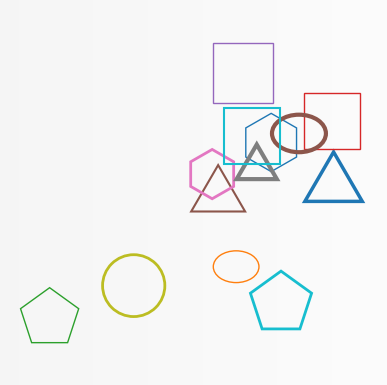[{"shape": "hexagon", "thickness": 1, "radius": 0.38, "center": [0.7, 0.63]}, {"shape": "triangle", "thickness": 2.5, "radius": 0.43, "center": [0.861, 0.52]}, {"shape": "oval", "thickness": 1, "radius": 0.29, "center": [0.609, 0.307]}, {"shape": "pentagon", "thickness": 1, "radius": 0.39, "center": [0.128, 0.174]}, {"shape": "square", "thickness": 1, "radius": 0.36, "center": [0.858, 0.685]}, {"shape": "square", "thickness": 1, "radius": 0.39, "center": [0.628, 0.811]}, {"shape": "triangle", "thickness": 1.5, "radius": 0.4, "center": [0.563, 0.491]}, {"shape": "oval", "thickness": 3, "radius": 0.35, "center": [0.771, 0.653]}, {"shape": "hexagon", "thickness": 2, "radius": 0.32, "center": [0.548, 0.548]}, {"shape": "triangle", "thickness": 3, "radius": 0.3, "center": [0.663, 0.565]}, {"shape": "circle", "thickness": 2, "radius": 0.4, "center": [0.345, 0.258]}, {"shape": "pentagon", "thickness": 2, "radius": 0.41, "center": [0.725, 0.213]}, {"shape": "square", "thickness": 1.5, "radius": 0.36, "center": [0.651, 0.646]}]